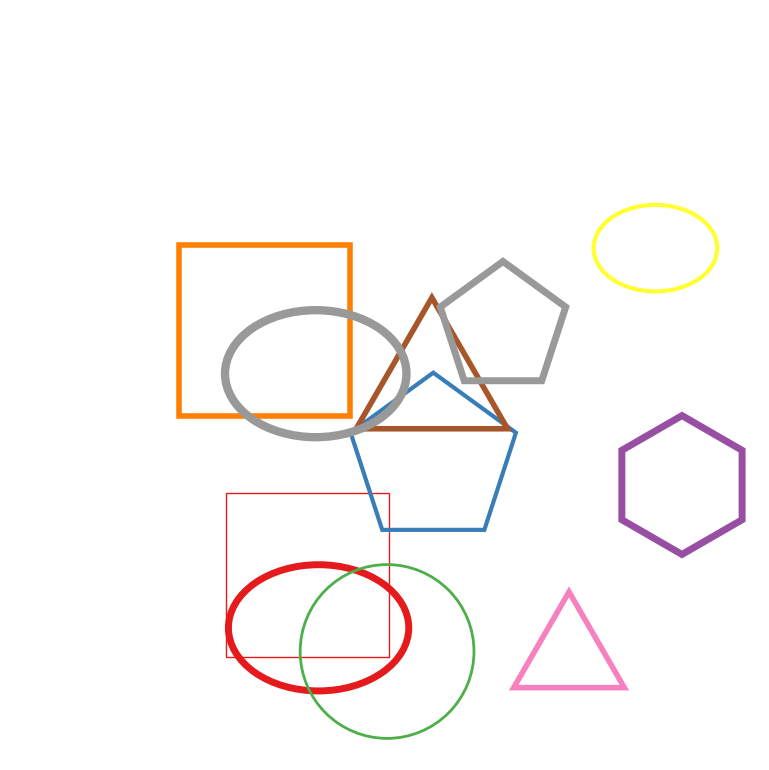[{"shape": "oval", "thickness": 2.5, "radius": 0.59, "center": [0.414, 0.185]}, {"shape": "square", "thickness": 0.5, "radius": 0.53, "center": [0.4, 0.253]}, {"shape": "pentagon", "thickness": 1.5, "radius": 0.56, "center": [0.563, 0.403]}, {"shape": "circle", "thickness": 1, "radius": 0.56, "center": [0.503, 0.154]}, {"shape": "hexagon", "thickness": 2.5, "radius": 0.45, "center": [0.886, 0.37]}, {"shape": "square", "thickness": 2, "radius": 0.56, "center": [0.343, 0.57]}, {"shape": "oval", "thickness": 1.5, "radius": 0.4, "center": [0.851, 0.678]}, {"shape": "triangle", "thickness": 2, "radius": 0.57, "center": [0.561, 0.5]}, {"shape": "triangle", "thickness": 2, "radius": 0.41, "center": [0.739, 0.148]}, {"shape": "oval", "thickness": 3, "radius": 0.59, "center": [0.41, 0.515]}, {"shape": "pentagon", "thickness": 2.5, "radius": 0.43, "center": [0.653, 0.575]}]